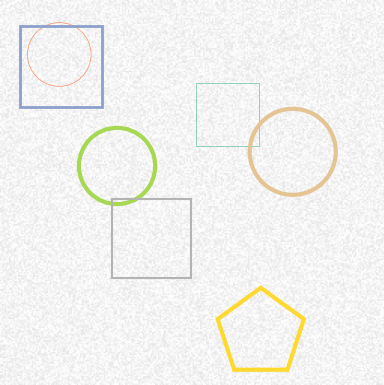[{"shape": "square", "thickness": 0.5, "radius": 0.41, "center": [0.59, 0.703]}, {"shape": "circle", "thickness": 0.5, "radius": 0.41, "center": [0.154, 0.859]}, {"shape": "square", "thickness": 2, "radius": 0.53, "center": [0.159, 0.828]}, {"shape": "circle", "thickness": 3, "radius": 0.5, "center": [0.304, 0.569]}, {"shape": "pentagon", "thickness": 3, "radius": 0.59, "center": [0.677, 0.135]}, {"shape": "circle", "thickness": 3, "radius": 0.56, "center": [0.76, 0.606]}, {"shape": "square", "thickness": 1.5, "radius": 0.51, "center": [0.393, 0.38]}]